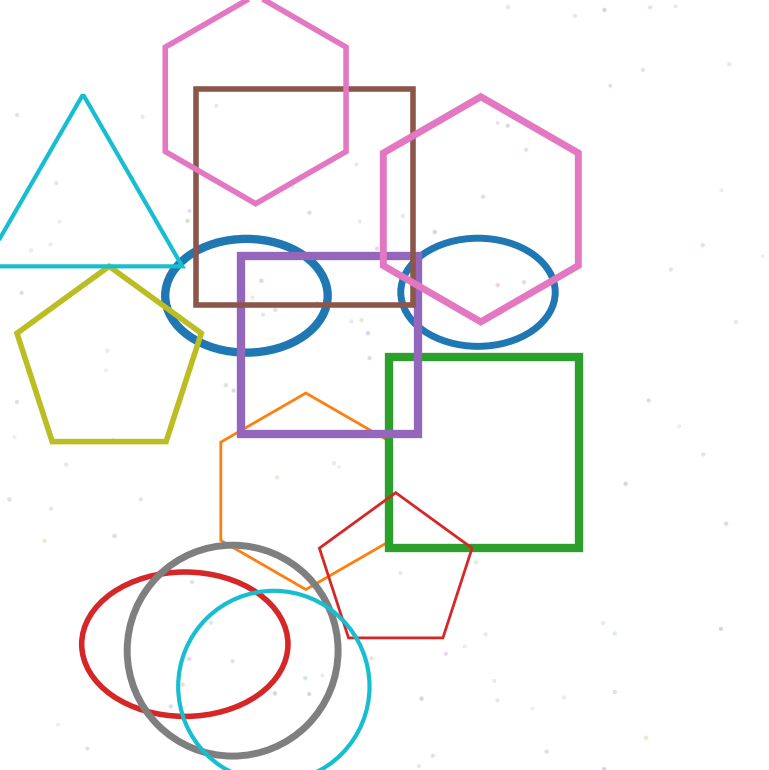[{"shape": "oval", "thickness": 2.5, "radius": 0.5, "center": [0.621, 0.62]}, {"shape": "oval", "thickness": 3, "radius": 0.53, "center": [0.32, 0.616]}, {"shape": "hexagon", "thickness": 1, "radius": 0.64, "center": [0.397, 0.362]}, {"shape": "square", "thickness": 3, "radius": 0.62, "center": [0.628, 0.412]}, {"shape": "pentagon", "thickness": 1, "radius": 0.52, "center": [0.514, 0.256]}, {"shape": "oval", "thickness": 2, "radius": 0.67, "center": [0.24, 0.163]}, {"shape": "square", "thickness": 3, "radius": 0.58, "center": [0.428, 0.552]}, {"shape": "square", "thickness": 2, "radius": 0.7, "center": [0.396, 0.744]}, {"shape": "hexagon", "thickness": 2.5, "radius": 0.73, "center": [0.624, 0.728]}, {"shape": "hexagon", "thickness": 2, "radius": 0.68, "center": [0.332, 0.871]}, {"shape": "circle", "thickness": 2.5, "radius": 0.68, "center": [0.302, 0.155]}, {"shape": "pentagon", "thickness": 2, "radius": 0.63, "center": [0.142, 0.528]}, {"shape": "triangle", "thickness": 1.5, "radius": 0.74, "center": [0.108, 0.729]}, {"shape": "circle", "thickness": 1.5, "radius": 0.62, "center": [0.356, 0.108]}]